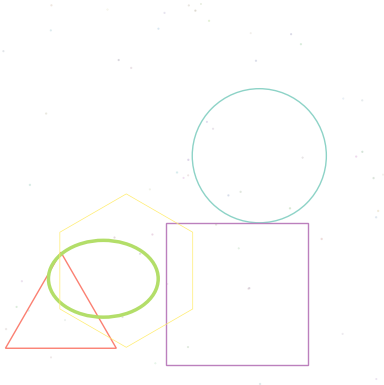[{"shape": "circle", "thickness": 1, "radius": 0.87, "center": [0.674, 0.595]}, {"shape": "triangle", "thickness": 1, "radius": 0.83, "center": [0.158, 0.179]}, {"shape": "oval", "thickness": 2.5, "radius": 0.71, "center": [0.268, 0.276]}, {"shape": "square", "thickness": 1, "radius": 0.92, "center": [0.616, 0.237]}, {"shape": "hexagon", "thickness": 0.5, "radius": 1.0, "center": [0.328, 0.297]}]